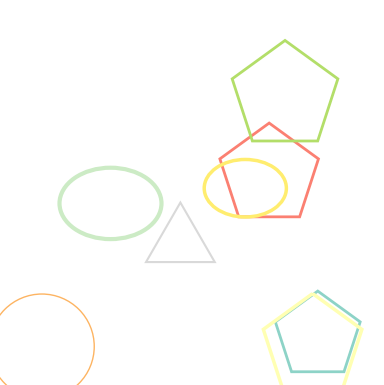[{"shape": "pentagon", "thickness": 2, "radius": 0.58, "center": [0.825, 0.128]}, {"shape": "pentagon", "thickness": 2.5, "radius": 0.67, "center": [0.812, 0.103]}, {"shape": "pentagon", "thickness": 2, "radius": 0.67, "center": [0.699, 0.546]}, {"shape": "circle", "thickness": 1, "radius": 0.68, "center": [0.109, 0.1]}, {"shape": "pentagon", "thickness": 2, "radius": 0.72, "center": [0.74, 0.751]}, {"shape": "triangle", "thickness": 1.5, "radius": 0.52, "center": [0.469, 0.371]}, {"shape": "oval", "thickness": 3, "radius": 0.66, "center": [0.287, 0.472]}, {"shape": "oval", "thickness": 2.5, "radius": 0.53, "center": [0.637, 0.511]}]